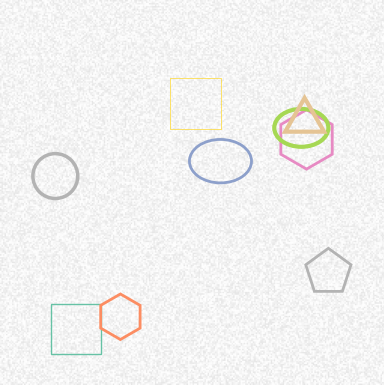[{"shape": "square", "thickness": 1, "radius": 0.32, "center": [0.197, 0.145]}, {"shape": "hexagon", "thickness": 2, "radius": 0.3, "center": [0.313, 0.177]}, {"shape": "oval", "thickness": 2, "radius": 0.4, "center": [0.573, 0.581]}, {"shape": "hexagon", "thickness": 2, "radius": 0.39, "center": [0.796, 0.638]}, {"shape": "oval", "thickness": 3, "radius": 0.35, "center": [0.783, 0.668]}, {"shape": "square", "thickness": 0.5, "radius": 0.33, "center": [0.508, 0.731]}, {"shape": "triangle", "thickness": 3, "radius": 0.29, "center": [0.791, 0.687]}, {"shape": "pentagon", "thickness": 2, "radius": 0.31, "center": [0.853, 0.293]}, {"shape": "circle", "thickness": 2.5, "radius": 0.29, "center": [0.144, 0.543]}]